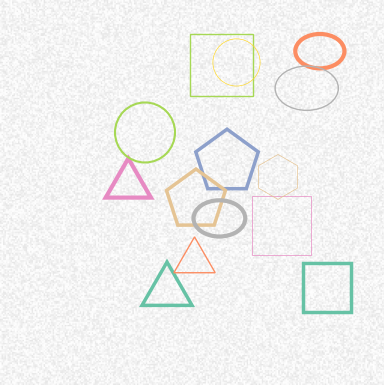[{"shape": "triangle", "thickness": 2.5, "radius": 0.38, "center": [0.434, 0.244]}, {"shape": "square", "thickness": 2.5, "radius": 0.32, "center": [0.849, 0.254]}, {"shape": "triangle", "thickness": 1, "radius": 0.31, "center": [0.505, 0.323]}, {"shape": "oval", "thickness": 3, "radius": 0.32, "center": [0.831, 0.867]}, {"shape": "pentagon", "thickness": 2.5, "radius": 0.43, "center": [0.59, 0.579]}, {"shape": "square", "thickness": 0.5, "radius": 0.38, "center": [0.73, 0.415]}, {"shape": "triangle", "thickness": 3, "radius": 0.34, "center": [0.333, 0.521]}, {"shape": "square", "thickness": 1, "radius": 0.41, "center": [0.576, 0.831]}, {"shape": "circle", "thickness": 1.5, "radius": 0.39, "center": [0.377, 0.656]}, {"shape": "circle", "thickness": 0.5, "radius": 0.31, "center": [0.614, 0.838]}, {"shape": "pentagon", "thickness": 2.5, "radius": 0.4, "center": [0.509, 0.48]}, {"shape": "hexagon", "thickness": 0.5, "radius": 0.29, "center": [0.722, 0.54]}, {"shape": "oval", "thickness": 3, "radius": 0.34, "center": [0.57, 0.433]}, {"shape": "oval", "thickness": 1, "radius": 0.41, "center": [0.797, 0.771]}]